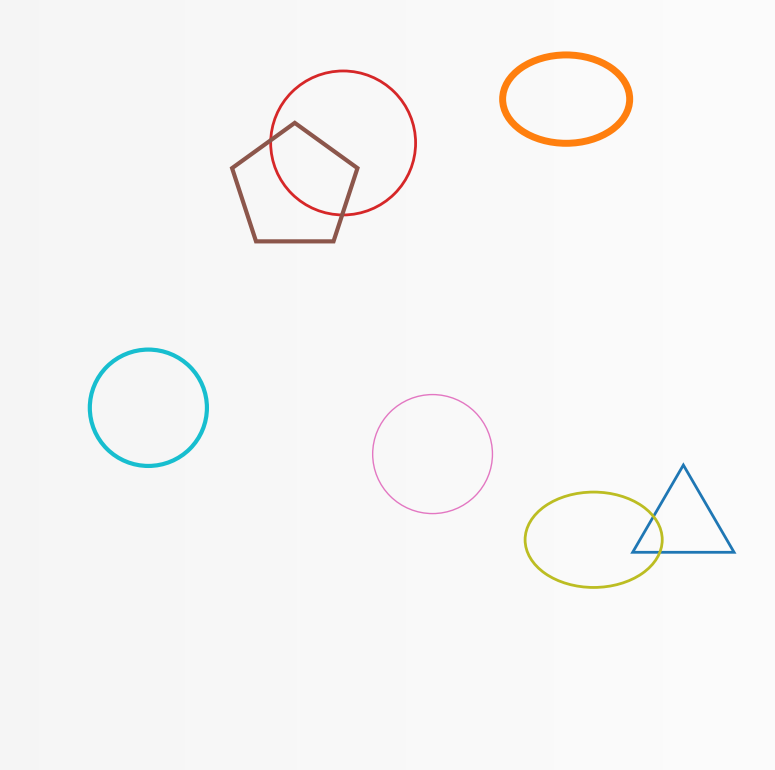[{"shape": "triangle", "thickness": 1, "radius": 0.38, "center": [0.882, 0.321]}, {"shape": "oval", "thickness": 2.5, "radius": 0.41, "center": [0.731, 0.871]}, {"shape": "circle", "thickness": 1, "radius": 0.47, "center": [0.443, 0.814]}, {"shape": "pentagon", "thickness": 1.5, "radius": 0.43, "center": [0.38, 0.755]}, {"shape": "circle", "thickness": 0.5, "radius": 0.39, "center": [0.558, 0.41]}, {"shape": "oval", "thickness": 1, "radius": 0.44, "center": [0.766, 0.299]}, {"shape": "circle", "thickness": 1.5, "radius": 0.38, "center": [0.191, 0.47]}]